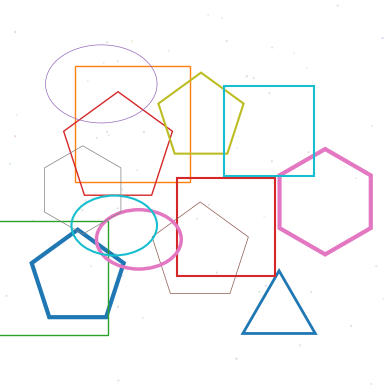[{"shape": "pentagon", "thickness": 3, "radius": 0.63, "center": [0.202, 0.278]}, {"shape": "triangle", "thickness": 2, "radius": 0.54, "center": [0.725, 0.188]}, {"shape": "square", "thickness": 1, "radius": 0.75, "center": [0.345, 0.678]}, {"shape": "square", "thickness": 1, "radius": 0.74, "center": [0.131, 0.277]}, {"shape": "pentagon", "thickness": 1, "radius": 0.74, "center": [0.307, 0.613]}, {"shape": "square", "thickness": 1.5, "radius": 0.63, "center": [0.587, 0.41]}, {"shape": "oval", "thickness": 0.5, "radius": 0.72, "center": [0.263, 0.782]}, {"shape": "pentagon", "thickness": 0.5, "radius": 0.66, "center": [0.52, 0.344]}, {"shape": "hexagon", "thickness": 3, "radius": 0.68, "center": [0.845, 0.476]}, {"shape": "oval", "thickness": 2.5, "radius": 0.55, "center": [0.361, 0.378]}, {"shape": "hexagon", "thickness": 0.5, "radius": 0.57, "center": [0.215, 0.507]}, {"shape": "pentagon", "thickness": 1.5, "radius": 0.58, "center": [0.522, 0.695]}, {"shape": "square", "thickness": 1.5, "radius": 0.59, "center": [0.699, 0.659]}, {"shape": "oval", "thickness": 1.5, "radius": 0.56, "center": [0.297, 0.414]}]